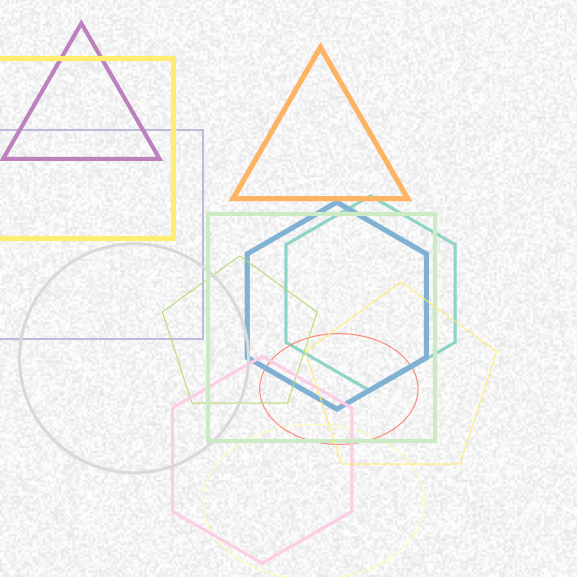[{"shape": "hexagon", "thickness": 1.5, "radius": 0.85, "center": [0.642, 0.491]}, {"shape": "oval", "thickness": 0.5, "radius": 0.96, "center": [0.543, 0.13]}, {"shape": "square", "thickness": 1, "radius": 0.9, "center": [0.171, 0.594]}, {"shape": "oval", "thickness": 0.5, "radius": 0.69, "center": [0.587, 0.326]}, {"shape": "hexagon", "thickness": 2.5, "radius": 0.9, "center": [0.583, 0.47]}, {"shape": "triangle", "thickness": 2.5, "radius": 0.87, "center": [0.555, 0.743]}, {"shape": "pentagon", "thickness": 0.5, "radius": 0.7, "center": [0.415, 0.415]}, {"shape": "hexagon", "thickness": 1.5, "radius": 0.9, "center": [0.454, 0.203]}, {"shape": "circle", "thickness": 1.5, "radius": 0.99, "center": [0.232, 0.379]}, {"shape": "triangle", "thickness": 2, "radius": 0.78, "center": [0.141, 0.802]}, {"shape": "square", "thickness": 2, "radius": 0.98, "center": [0.557, 0.433]}, {"shape": "square", "thickness": 2.5, "radius": 0.78, "center": [0.143, 0.743]}, {"shape": "pentagon", "thickness": 0.5, "radius": 0.87, "center": [0.694, 0.337]}]